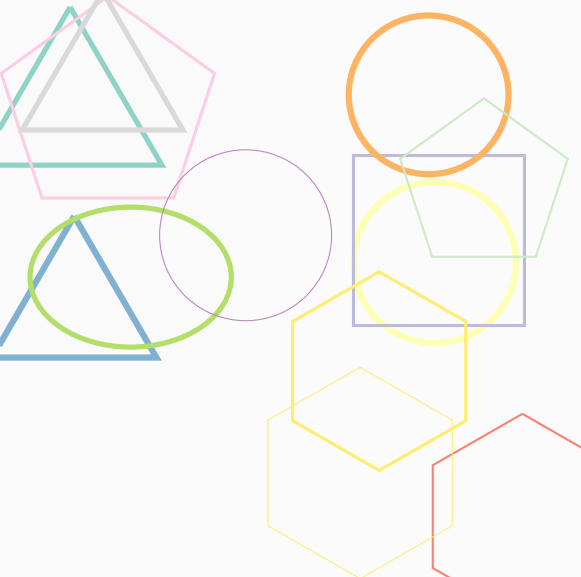[{"shape": "triangle", "thickness": 2.5, "radius": 0.91, "center": [0.121, 0.804]}, {"shape": "circle", "thickness": 3, "radius": 0.7, "center": [0.748, 0.545]}, {"shape": "square", "thickness": 1.5, "radius": 0.74, "center": [0.755, 0.584]}, {"shape": "hexagon", "thickness": 1, "radius": 0.89, "center": [0.899, 0.105]}, {"shape": "triangle", "thickness": 3, "radius": 0.82, "center": [0.128, 0.462]}, {"shape": "circle", "thickness": 3, "radius": 0.69, "center": [0.737, 0.835]}, {"shape": "oval", "thickness": 2.5, "radius": 0.87, "center": [0.225, 0.519]}, {"shape": "pentagon", "thickness": 1.5, "radius": 0.96, "center": [0.186, 0.812]}, {"shape": "triangle", "thickness": 2.5, "radius": 0.8, "center": [0.176, 0.854]}, {"shape": "circle", "thickness": 0.5, "radius": 0.74, "center": [0.423, 0.592]}, {"shape": "pentagon", "thickness": 1, "radius": 0.76, "center": [0.833, 0.677]}, {"shape": "hexagon", "thickness": 0.5, "radius": 0.92, "center": [0.62, 0.18]}, {"shape": "hexagon", "thickness": 1.5, "radius": 0.86, "center": [0.652, 0.357]}]